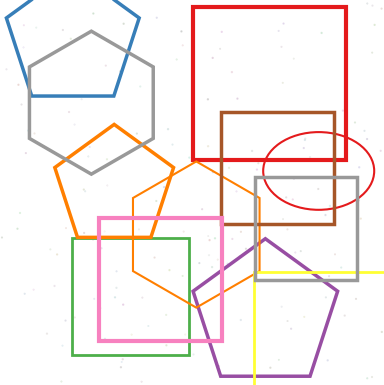[{"shape": "oval", "thickness": 1.5, "radius": 0.72, "center": [0.828, 0.556]}, {"shape": "square", "thickness": 3, "radius": 1.0, "center": [0.7, 0.783]}, {"shape": "pentagon", "thickness": 2.5, "radius": 0.91, "center": [0.189, 0.897]}, {"shape": "square", "thickness": 2, "radius": 0.76, "center": [0.339, 0.23]}, {"shape": "pentagon", "thickness": 2.5, "radius": 0.99, "center": [0.689, 0.182]}, {"shape": "hexagon", "thickness": 1.5, "radius": 0.95, "center": [0.51, 0.391]}, {"shape": "pentagon", "thickness": 2.5, "radius": 0.81, "center": [0.297, 0.515]}, {"shape": "square", "thickness": 2, "radius": 0.9, "center": [0.84, 0.114]}, {"shape": "square", "thickness": 2.5, "radius": 0.73, "center": [0.72, 0.564]}, {"shape": "square", "thickness": 3, "radius": 0.8, "center": [0.416, 0.275]}, {"shape": "square", "thickness": 2.5, "radius": 0.67, "center": [0.795, 0.407]}, {"shape": "hexagon", "thickness": 2.5, "radius": 0.93, "center": [0.237, 0.733]}]